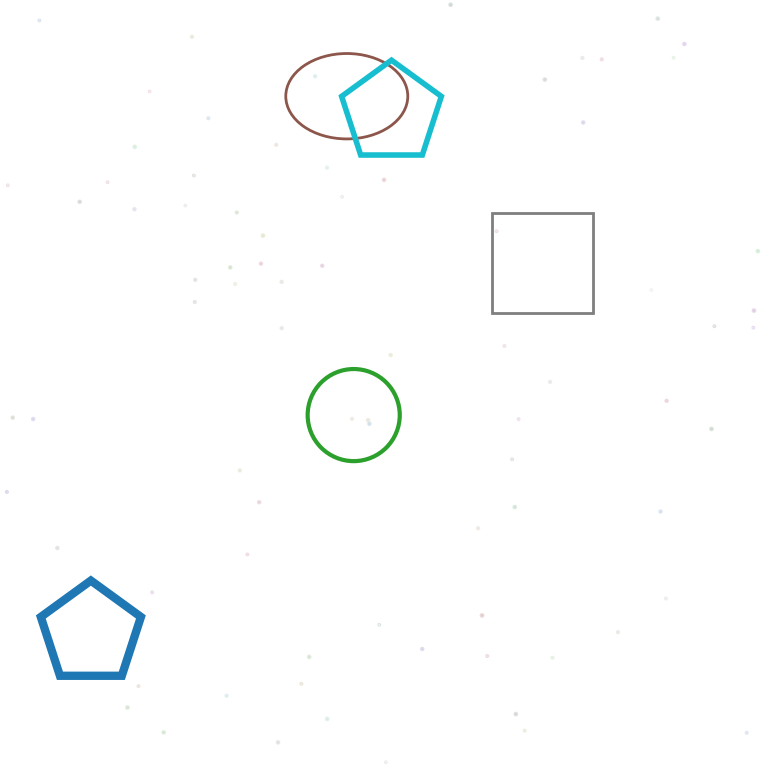[{"shape": "pentagon", "thickness": 3, "radius": 0.34, "center": [0.118, 0.178]}, {"shape": "circle", "thickness": 1.5, "radius": 0.3, "center": [0.459, 0.461]}, {"shape": "oval", "thickness": 1, "radius": 0.4, "center": [0.45, 0.875]}, {"shape": "square", "thickness": 1, "radius": 0.33, "center": [0.705, 0.658]}, {"shape": "pentagon", "thickness": 2, "radius": 0.34, "center": [0.508, 0.854]}]